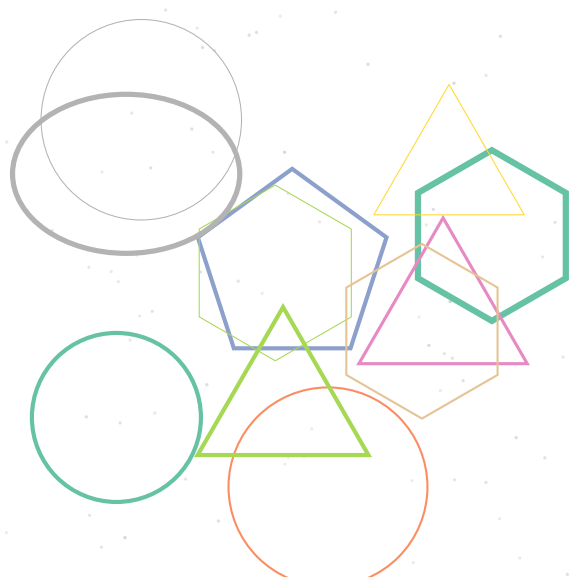[{"shape": "circle", "thickness": 2, "radius": 0.73, "center": [0.202, 0.276]}, {"shape": "hexagon", "thickness": 3, "radius": 0.74, "center": [0.852, 0.591]}, {"shape": "circle", "thickness": 1, "radius": 0.86, "center": [0.568, 0.156]}, {"shape": "pentagon", "thickness": 2, "radius": 0.86, "center": [0.506, 0.535]}, {"shape": "triangle", "thickness": 1.5, "radius": 0.84, "center": [0.767, 0.454]}, {"shape": "triangle", "thickness": 2, "radius": 0.85, "center": [0.49, 0.297]}, {"shape": "hexagon", "thickness": 0.5, "radius": 0.76, "center": [0.477, 0.527]}, {"shape": "triangle", "thickness": 0.5, "radius": 0.75, "center": [0.778, 0.702]}, {"shape": "hexagon", "thickness": 1, "radius": 0.76, "center": [0.731, 0.426]}, {"shape": "circle", "thickness": 0.5, "radius": 0.87, "center": [0.245, 0.792]}, {"shape": "oval", "thickness": 2.5, "radius": 0.98, "center": [0.218, 0.698]}]